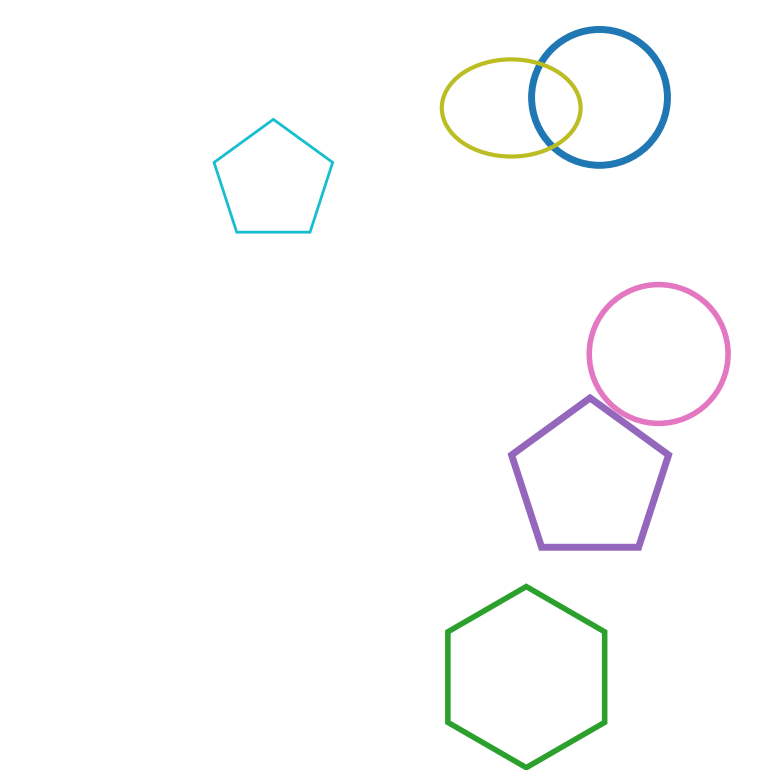[{"shape": "circle", "thickness": 2.5, "radius": 0.44, "center": [0.779, 0.874]}, {"shape": "hexagon", "thickness": 2, "radius": 0.59, "center": [0.683, 0.121]}, {"shape": "pentagon", "thickness": 2.5, "radius": 0.54, "center": [0.766, 0.376]}, {"shape": "circle", "thickness": 2, "radius": 0.45, "center": [0.855, 0.54]}, {"shape": "oval", "thickness": 1.5, "radius": 0.45, "center": [0.664, 0.86]}, {"shape": "pentagon", "thickness": 1, "radius": 0.4, "center": [0.355, 0.764]}]